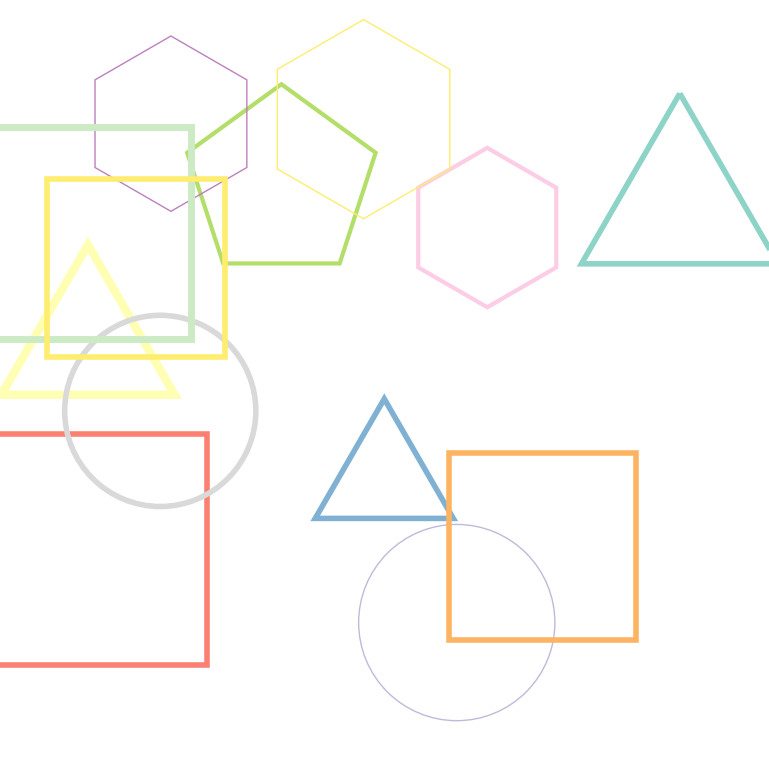[{"shape": "triangle", "thickness": 2, "radius": 0.74, "center": [0.883, 0.731]}, {"shape": "triangle", "thickness": 3, "radius": 0.65, "center": [0.114, 0.552]}, {"shape": "circle", "thickness": 0.5, "radius": 0.64, "center": [0.593, 0.191]}, {"shape": "square", "thickness": 2, "radius": 0.75, "center": [0.119, 0.286]}, {"shape": "triangle", "thickness": 2, "radius": 0.52, "center": [0.499, 0.378]}, {"shape": "square", "thickness": 2, "radius": 0.61, "center": [0.705, 0.29]}, {"shape": "pentagon", "thickness": 1.5, "radius": 0.64, "center": [0.365, 0.762]}, {"shape": "hexagon", "thickness": 1.5, "radius": 0.52, "center": [0.633, 0.704]}, {"shape": "circle", "thickness": 2, "radius": 0.62, "center": [0.208, 0.466]}, {"shape": "hexagon", "thickness": 0.5, "radius": 0.57, "center": [0.222, 0.839]}, {"shape": "square", "thickness": 2.5, "radius": 0.69, "center": [0.11, 0.698]}, {"shape": "hexagon", "thickness": 0.5, "radius": 0.65, "center": [0.472, 0.845]}, {"shape": "square", "thickness": 2, "radius": 0.58, "center": [0.177, 0.652]}]